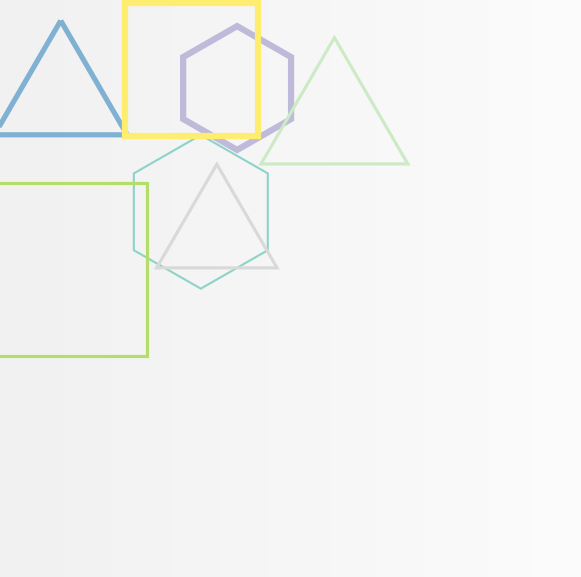[{"shape": "hexagon", "thickness": 1, "radius": 0.67, "center": [0.345, 0.632]}, {"shape": "hexagon", "thickness": 3, "radius": 0.54, "center": [0.408, 0.847]}, {"shape": "triangle", "thickness": 2.5, "radius": 0.66, "center": [0.104, 0.832]}, {"shape": "square", "thickness": 1.5, "radius": 0.75, "center": [0.104, 0.532]}, {"shape": "triangle", "thickness": 1.5, "radius": 0.6, "center": [0.373, 0.595]}, {"shape": "triangle", "thickness": 1.5, "radius": 0.73, "center": [0.575, 0.788]}, {"shape": "square", "thickness": 3, "radius": 0.57, "center": [0.33, 0.878]}]